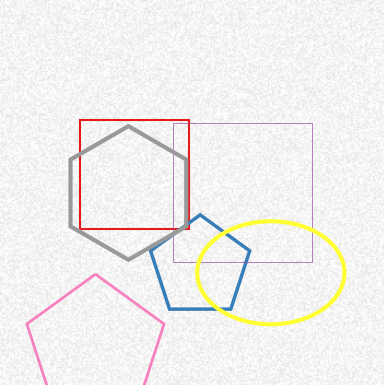[{"shape": "square", "thickness": 1.5, "radius": 0.71, "center": [0.35, 0.547]}, {"shape": "pentagon", "thickness": 2.5, "radius": 0.68, "center": [0.52, 0.307]}, {"shape": "square", "thickness": 0.5, "radius": 0.9, "center": [0.63, 0.499]}, {"shape": "oval", "thickness": 3, "radius": 0.96, "center": [0.703, 0.292]}, {"shape": "pentagon", "thickness": 2, "radius": 0.94, "center": [0.248, 0.101]}, {"shape": "hexagon", "thickness": 3, "radius": 0.87, "center": [0.334, 0.499]}]